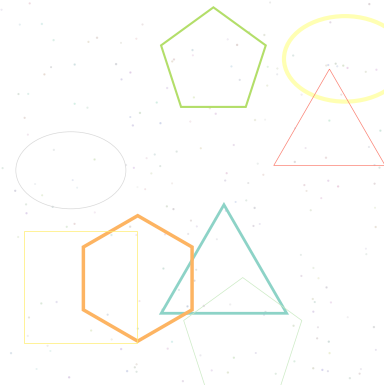[{"shape": "triangle", "thickness": 2, "radius": 0.94, "center": [0.582, 0.28]}, {"shape": "oval", "thickness": 3, "radius": 0.79, "center": [0.896, 0.847]}, {"shape": "triangle", "thickness": 0.5, "radius": 0.84, "center": [0.856, 0.654]}, {"shape": "hexagon", "thickness": 2.5, "radius": 0.81, "center": [0.358, 0.277]}, {"shape": "pentagon", "thickness": 1.5, "radius": 0.71, "center": [0.554, 0.838]}, {"shape": "oval", "thickness": 0.5, "radius": 0.71, "center": [0.184, 0.558]}, {"shape": "pentagon", "thickness": 0.5, "radius": 0.81, "center": [0.63, 0.118]}, {"shape": "square", "thickness": 0.5, "radius": 0.73, "center": [0.21, 0.255]}]